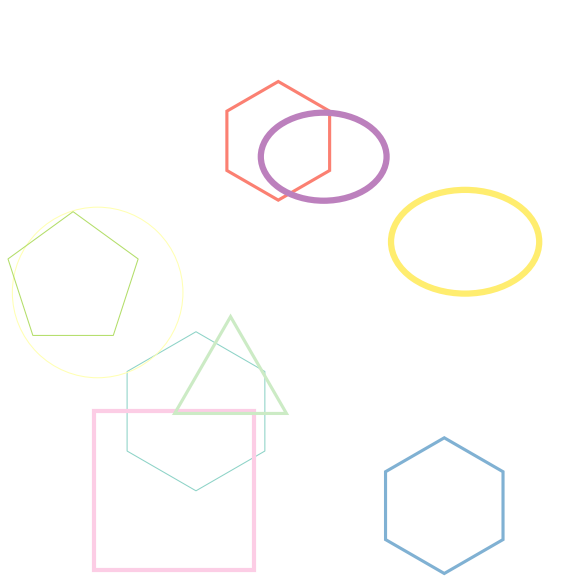[{"shape": "hexagon", "thickness": 0.5, "radius": 0.69, "center": [0.339, 0.287]}, {"shape": "circle", "thickness": 0.5, "radius": 0.74, "center": [0.169, 0.493]}, {"shape": "hexagon", "thickness": 1.5, "radius": 0.51, "center": [0.482, 0.755]}, {"shape": "hexagon", "thickness": 1.5, "radius": 0.59, "center": [0.769, 0.124]}, {"shape": "pentagon", "thickness": 0.5, "radius": 0.59, "center": [0.127, 0.514]}, {"shape": "square", "thickness": 2, "radius": 0.69, "center": [0.301, 0.149]}, {"shape": "oval", "thickness": 3, "radius": 0.54, "center": [0.561, 0.728]}, {"shape": "triangle", "thickness": 1.5, "radius": 0.56, "center": [0.399, 0.339]}, {"shape": "oval", "thickness": 3, "radius": 0.64, "center": [0.805, 0.581]}]